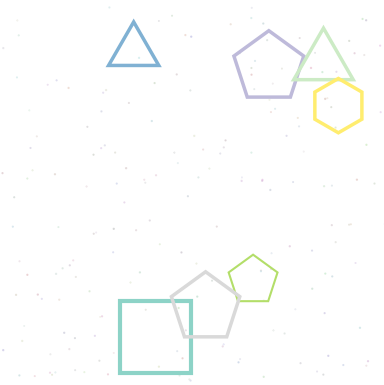[{"shape": "square", "thickness": 3, "radius": 0.46, "center": [0.403, 0.124]}, {"shape": "pentagon", "thickness": 2.5, "radius": 0.48, "center": [0.698, 0.825]}, {"shape": "triangle", "thickness": 2.5, "radius": 0.38, "center": [0.347, 0.868]}, {"shape": "pentagon", "thickness": 1.5, "radius": 0.33, "center": [0.657, 0.272]}, {"shape": "pentagon", "thickness": 2.5, "radius": 0.47, "center": [0.534, 0.201]}, {"shape": "triangle", "thickness": 2.5, "radius": 0.45, "center": [0.84, 0.838]}, {"shape": "hexagon", "thickness": 2.5, "radius": 0.35, "center": [0.879, 0.726]}]